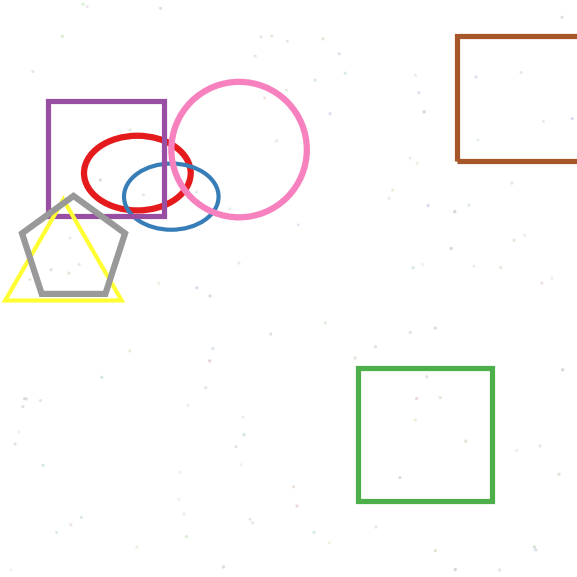[{"shape": "oval", "thickness": 3, "radius": 0.46, "center": [0.238, 0.699]}, {"shape": "oval", "thickness": 2, "radius": 0.41, "center": [0.297, 0.659]}, {"shape": "square", "thickness": 2.5, "radius": 0.58, "center": [0.736, 0.247]}, {"shape": "square", "thickness": 2.5, "radius": 0.5, "center": [0.184, 0.725]}, {"shape": "triangle", "thickness": 2, "radius": 0.58, "center": [0.11, 0.537]}, {"shape": "square", "thickness": 2.5, "radius": 0.54, "center": [0.899, 0.829]}, {"shape": "circle", "thickness": 3, "radius": 0.59, "center": [0.414, 0.74]}, {"shape": "pentagon", "thickness": 3, "radius": 0.47, "center": [0.127, 0.566]}]